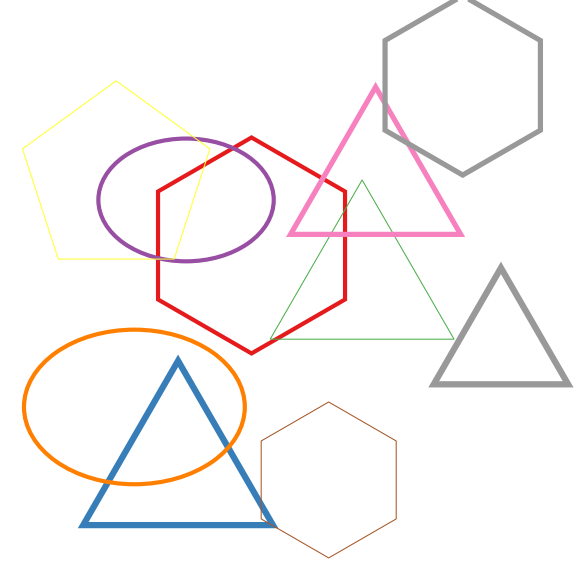[{"shape": "hexagon", "thickness": 2, "radius": 0.93, "center": [0.436, 0.574]}, {"shape": "triangle", "thickness": 3, "radius": 0.95, "center": [0.308, 0.185]}, {"shape": "triangle", "thickness": 0.5, "radius": 0.92, "center": [0.627, 0.504]}, {"shape": "oval", "thickness": 2, "radius": 0.76, "center": [0.322, 0.653]}, {"shape": "oval", "thickness": 2, "radius": 0.96, "center": [0.233, 0.294]}, {"shape": "pentagon", "thickness": 0.5, "radius": 0.85, "center": [0.201, 0.689]}, {"shape": "hexagon", "thickness": 0.5, "radius": 0.67, "center": [0.569, 0.168]}, {"shape": "triangle", "thickness": 2.5, "radius": 0.85, "center": [0.65, 0.678]}, {"shape": "triangle", "thickness": 3, "radius": 0.67, "center": [0.867, 0.401]}, {"shape": "hexagon", "thickness": 2.5, "radius": 0.78, "center": [0.801, 0.851]}]